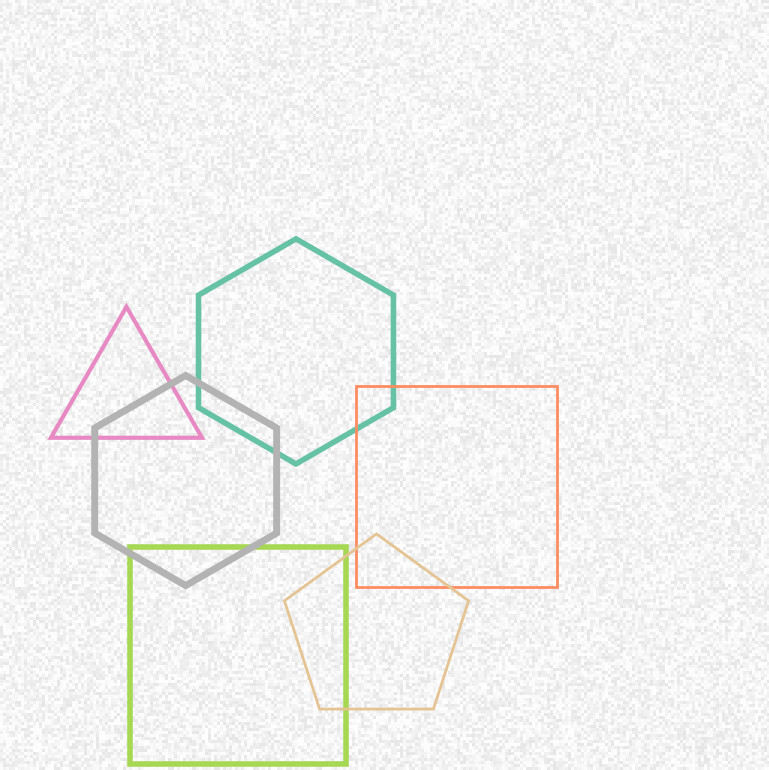[{"shape": "hexagon", "thickness": 2, "radius": 0.73, "center": [0.384, 0.544]}, {"shape": "square", "thickness": 1, "radius": 0.65, "center": [0.593, 0.368]}, {"shape": "triangle", "thickness": 1.5, "radius": 0.57, "center": [0.164, 0.488]}, {"shape": "square", "thickness": 2, "radius": 0.7, "center": [0.309, 0.149]}, {"shape": "pentagon", "thickness": 1, "radius": 0.63, "center": [0.489, 0.181]}, {"shape": "hexagon", "thickness": 2.5, "radius": 0.68, "center": [0.241, 0.376]}]